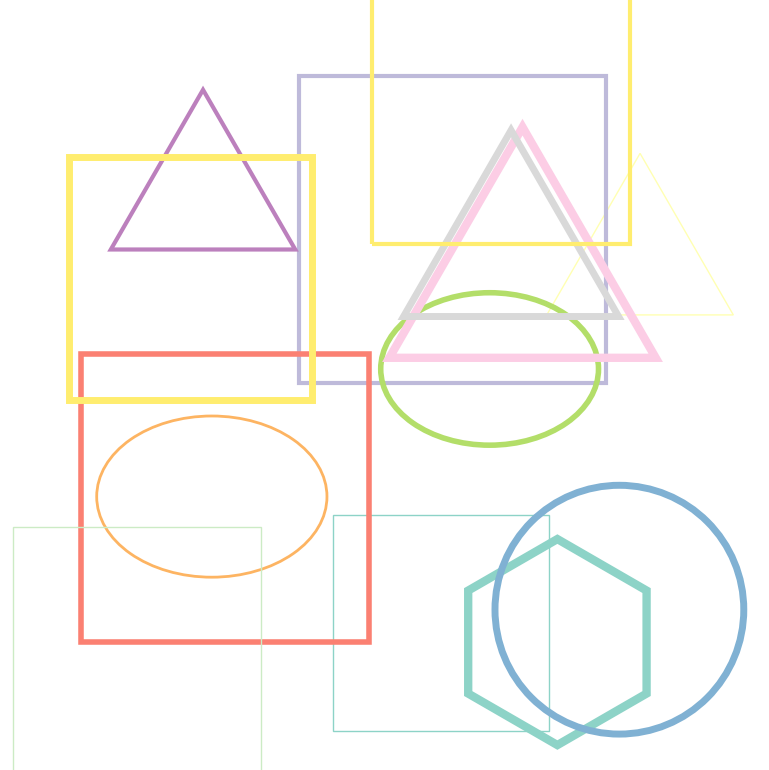[{"shape": "hexagon", "thickness": 3, "radius": 0.67, "center": [0.724, 0.166]}, {"shape": "square", "thickness": 0.5, "radius": 0.7, "center": [0.573, 0.191]}, {"shape": "triangle", "thickness": 0.5, "radius": 0.7, "center": [0.831, 0.661]}, {"shape": "square", "thickness": 1.5, "radius": 1.0, "center": [0.588, 0.702]}, {"shape": "square", "thickness": 2, "radius": 0.93, "center": [0.293, 0.353]}, {"shape": "circle", "thickness": 2.5, "radius": 0.81, "center": [0.804, 0.208]}, {"shape": "oval", "thickness": 1, "radius": 0.75, "center": [0.275, 0.355]}, {"shape": "oval", "thickness": 2, "radius": 0.71, "center": [0.636, 0.521]}, {"shape": "triangle", "thickness": 3, "radius": 1.0, "center": [0.679, 0.635]}, {"shape": "triangle", "thickness": 2.5, "radius": 0.81, "center": [0.664, 0.67]}, {"shape": "triangle", "thickness": 1.5, "radius": 0.69, "center": [0.264, 0.745]}, {"shape": "square", "thickness": 0.5, "radius": 0.8, "center": [0.178, 0.155]}, {"shape": "square", "thickness": 2.5, "radius": 0.79, "center": [0.247, 0.638]}, {"shape": "square", "thickness": 1.5, "radius": 0.84, "center": [0.65, 0.851]}]